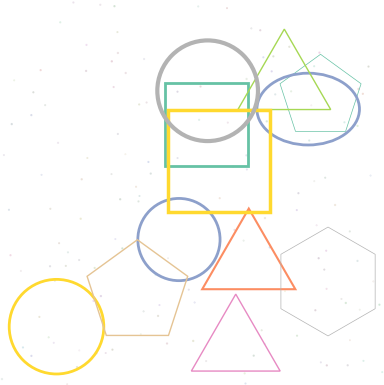[{"shape": "pentagon", "thickness": 0.5, "radius": 0.55, "center": [0.833, 0.748]}, {"shape": "square", "thickness": 2, "radius": 0.54, "center": [0.536, 0.677]}, {"shape": "triangle", "thickness": 1.5, "radius": 0.7, "center": [0.646, 0.319]}, {"shape": "oval", "thickness": 2, "radius": 0.67, "center": [0.801, 0.717]}, {"shape": "circle", "thickness": 2, "radius": 0.53, "center": [0.465, 0.378]}, {"shape": "triangle", "thickness": 1, "radius": 0.67, "center": [0.612, 0.103]}, {"shape": "triangle", "thickness": 1, "radius": 0.7, "center": [0.738, 0.785]}, {"shape": "square", "thickness": 2.5, "radius": 0.67, "center": [0.569, 0.582]}, {"shape": "circle", "thickness": 2, "radius": 0.61, "center": [0.147, 0.151]}, {"shape": "pentagon", "thickness": 1, "radius": 0.69, "center": [0.357, 0.24]}, {"shape": "circle", "thickness": 3, "radius": 0.65, "center": [0.539, 0.764]}, {"shape": "hexagon", "thickness": 0.5, "radius": 0.71, "center": [0.852, 0.269]}]